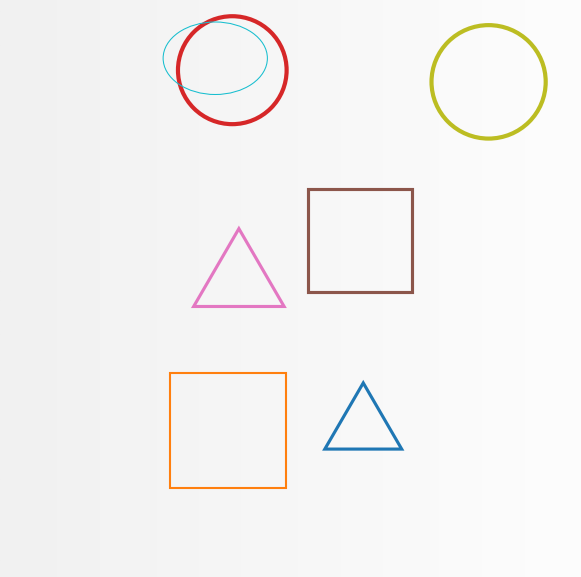[{"shape": "triangle", "thickness": 1.5, "radius": 0.38, "center": [0.625, 0.26]}, {"shape": "square", "thickness": 1, "radius": 0.5, "center": [0.393, 0.254]}, {"shape": "circle", "thickness": 2, "radius": 0.47, "center": [0.4, 0.878]}, {"shape": "square", "thickness": 1.5, "radius": 0.45, "center": [0.619, 0.583]}, {"shape": "triangle", "thickness": 1.5, "radius": 0.45, "center": [0.411, 0.513]}, {"shape": "circle", "thickness": 2, "radius": 0.49, "center": [0.841, 0.857]}, {"shape": "oval", "thickness": 0.5, "radius": 0.45, "center": [0.37, 0.898]}]